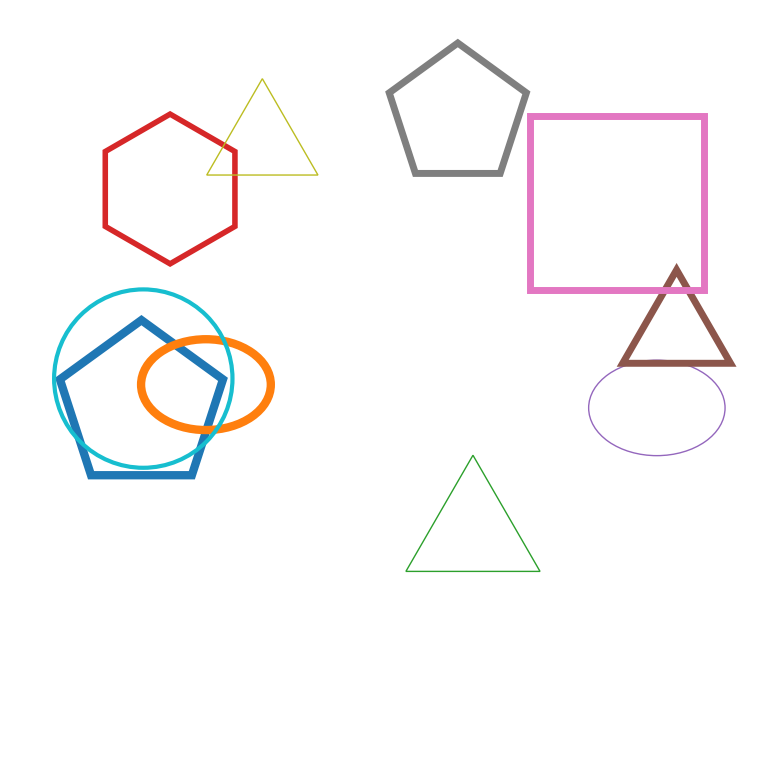[{"shape": "pentagon", "thickness": 3, "radius": 0.56, "center": [0.184, 0.473]}, {"shape": "oval", "thickness": 3, "radius": 0.42, "center": [0.267, 0.5]}, {"shape": "triangle", "thickness": 0.5, "radius": 0.5, "center": [0.614, 0.308]}, {"shape": "hexagon", "thickness": 2, "radius": 0.49, "center": [0.221, 0.755]}, {"shape": "oval", "thickness": 0.5, "radius": 0.44, "center": [0.853, 0.47]}, {"shape": "triangle", "thickness": 2.5, "radius": 0.4, "center": [0.879, 0.569]}, {"shape": "square", "thickness": 2.5, "radius": 0.57, "center": [0.801, 0.736]}, {"shape": "pentagon", "thickness": 2.5, "radius": 0.47, "center": [0.595, 0.851]}, {"shape": "triangle", "thickness": 0.5, "radius": 0.42, "center": [0.341, 0.814]}, {"shape": "circle", "thickness": 1.5, "radius": 0.58, "center": [0.186, 0.508]}]